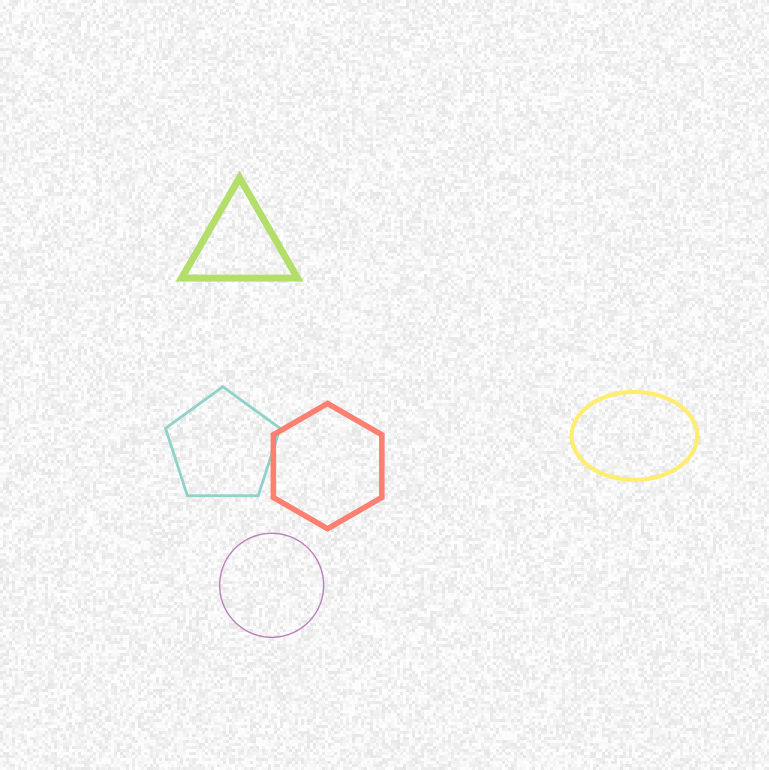[{"shape": "pentagon", "thickness": 1, "radius": 0.39, "center": [0.289, 0.42]}, {"shape": "hexagon", "thickness": 2, "radius": 0.41, "center": [0.425, 0.395]}, {"shape": "triangle", "thickness": 2.5, "radius": 0.43, "center": [0.311, 0.682]}, {"shape": "circle", "thickness": 0.5, "radius": 0.34, "center": [0.353, 0.24]}, {"shape": "oval", "thickness": 1.5, "radius": 0.41, "center": [0.824, 0.434]}]